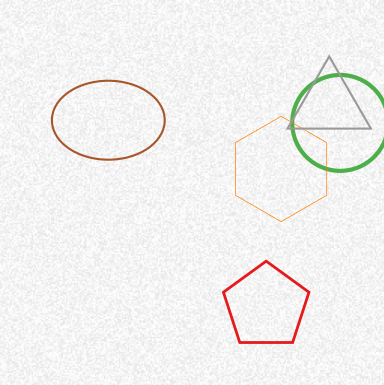[{"shape": "pentagon", "thickness": 2, "radius": 0.58, "center": [0.691, 0.205]}, {"shape": "circle", "thickness": 3, "radius": 0.62, "center": [0.884, 0.681]}, {"shape": "hexagon", "thickness": 0.5, "radius": 0.68, "center": [0.73, 0.561]}, {"shape": "oval", "thickness": 1.5, "radius": 0.73, "center": [0.281, 0.688]}, {"shape": "triangle", "thickness": 1.5, "radius": 0.62, "center": [0.855, 0.728]}]